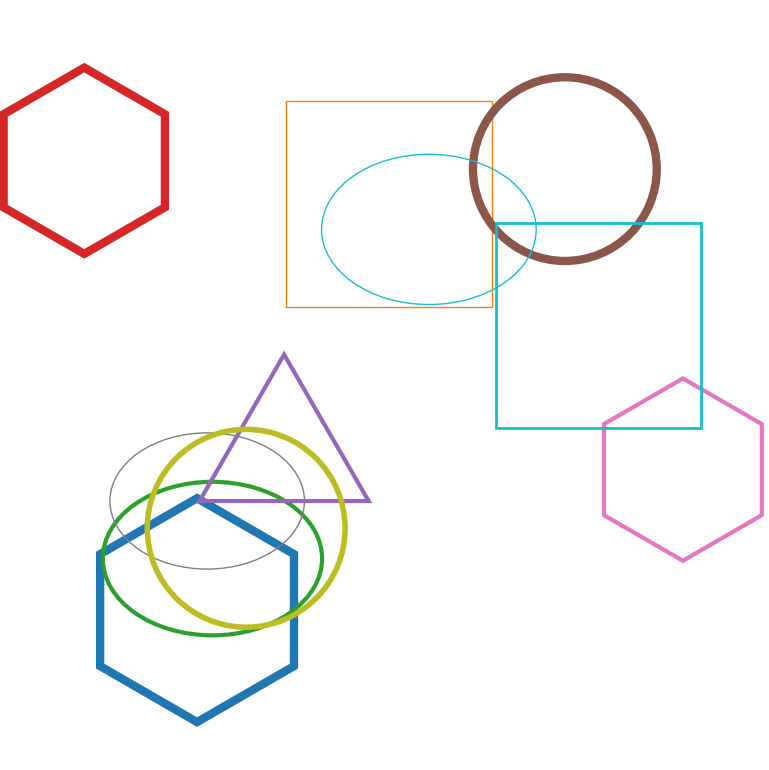[{"shape": "hexagon", "thickness": 3, "radius": 0.73, "center": [0.256, 0.208]}, {"shape": "square", "thickness": 0.5, "radius": 0.67, "center": [0.506, 0.735]}, {"shape": "oval", "thickness": 1.5, "radius": 0.71, "center": [0.276, 0.275]}, {"shape": "hexagon", "thickness": 3, "radius": 0.6, "center": [0.109, 0.791]}, {"shape": "triangle", "thickness": 1.5, "radius": 0.63, "center": [0.369, 0.413]}, {"shape": "circle", "thickness": 3, "radius": 0.6, "center": [0.734, 0.78]}, {"shape": "hexagon", "thickness": 1.5, "radius": 0.59, "center": [0.887, 0.39]}, {"shape": "oval", "thickness": 0.5, "radius": 0.63, "center": [0.269, 0.349]}, {"shape": "circle", "thickness": 2, "radius": 0.64, "center": [0.32, 0.314]}, {"shape": "square", "thickness": 1, "radius": 0.67, "center": [0.777, 0.577]}, {"shape": "oval", "thickness": 0.5, "radius": 0.7, "center": [0.557, 0.702]}]